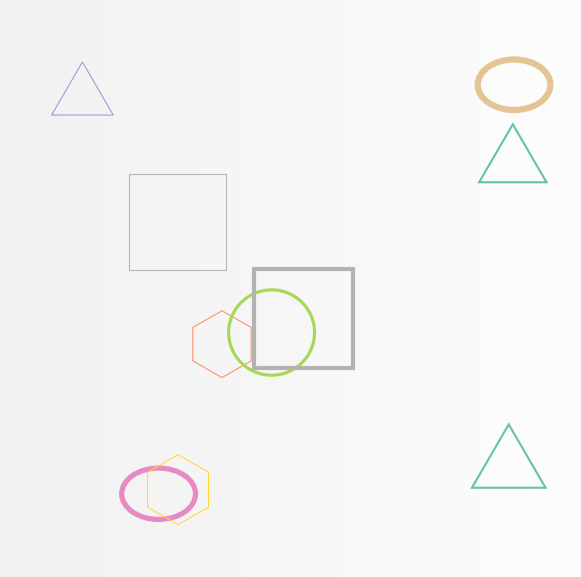[{"shape": "triangle", "thickness": 1, "radius": 0.37, "center": [0.875, 0.191]}, {"shape": "triangle", "thickness": 1, "radius": 0.33, "center": [0.882, 0.717]}, {"shape": "hexagon", "thickness": 0.5, "radius": 0.29, "center": [0.382, 0.403]}, {"shape": "triangle", "thickness": 0.5, "radius": 0.31, "center": [0.142, 0.831]}, {"shape": "oval", "thickness": 2.5, "radius": 0.32, "center": [0.273, 0.144]}, {"shape": "circle", "thickness": 1.5, "radius": 0.37, "center": [0.467, 0.423]}, {"shape": "hexagon", "thickness": 0.5, "radius": 0.3, "center": [0.306, 0.151]}, {"shape": "oval", "thickness": 3, "radius": 0.31, "center": [0.884, 0.852]}, {"shape": "square", "thickness": 2, "radius": 0.43, "center": [0.521, 0.447]}, {"shape": "square", "thickness": 0.5, "radius": 0.42, "center": [0.306, 0.615]}]